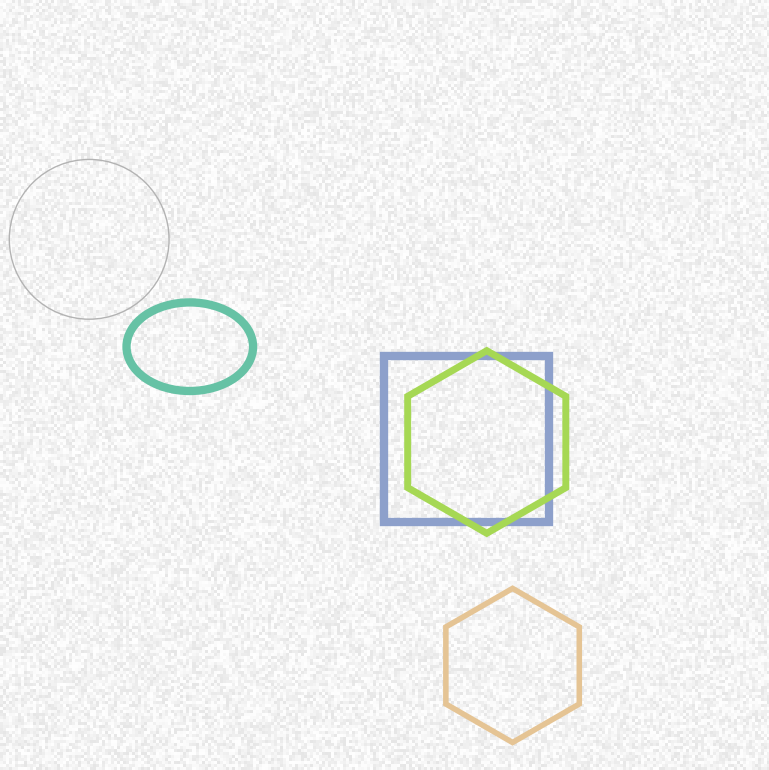[{"shape": "oval", "thickness": 3, "radius": 0.41, "center": [0.246, 0.55]}, {"shape": "square", "thickness": 3, "radius": 0.54, "center": [0.606, 0.43]}, {"shape": "hexagon", "thickness": 2.5, "radius": 0.59, "center": [0.632, 0.426]}, {"shape": "hexagon", "thickness": 2, "radius": 0.5, "center": [0.666, 0.136]}, {"shape": "circle", "thickness": 0.5, "radius": 0.52, "center": [0.116, 0.689]}]